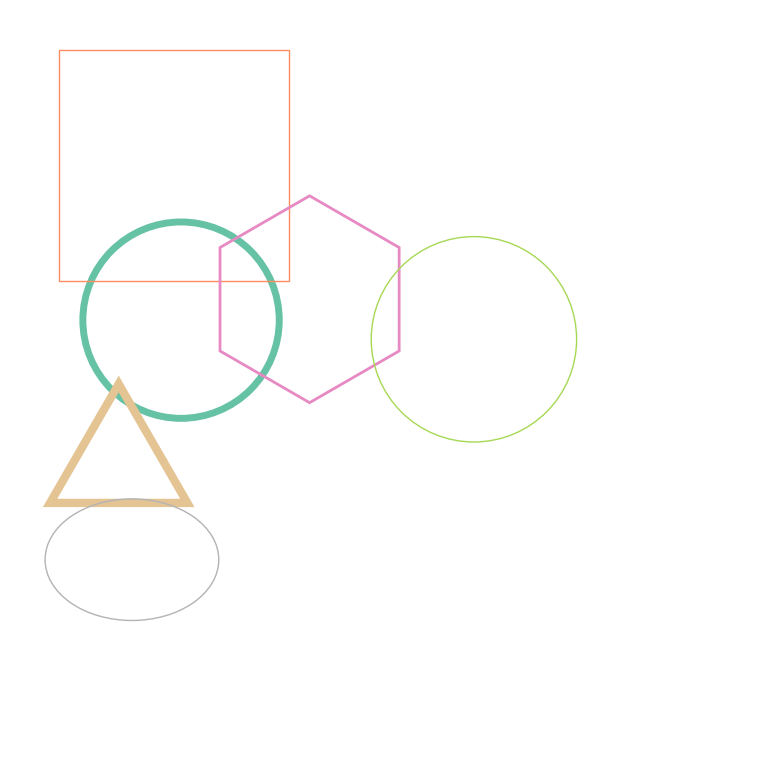[{"shape": "circle", "thickness": 2.5, "radius": 0.64, "center": [0.235, 0.584]}, {"shape": "square", "thickness": 0.5, "radius": 0.75, "center": [0.226, 0.785]}, {"shape": "hexagon", "thickness": 1, "radius": 0.67, "center": [0.402, 0.611]}, {"shape": "circle", "thickness": 0.5, "radius": 0.67, "center": [0.615, 0.559]}, {"shape": "triangle", "thickness": 3, "radius": 0.51, "center": [0.154, 0.398]}, {"shape": "oval", "thickness": 0.5, "radius": 0.56, "center": [0.171, 0.273]}]